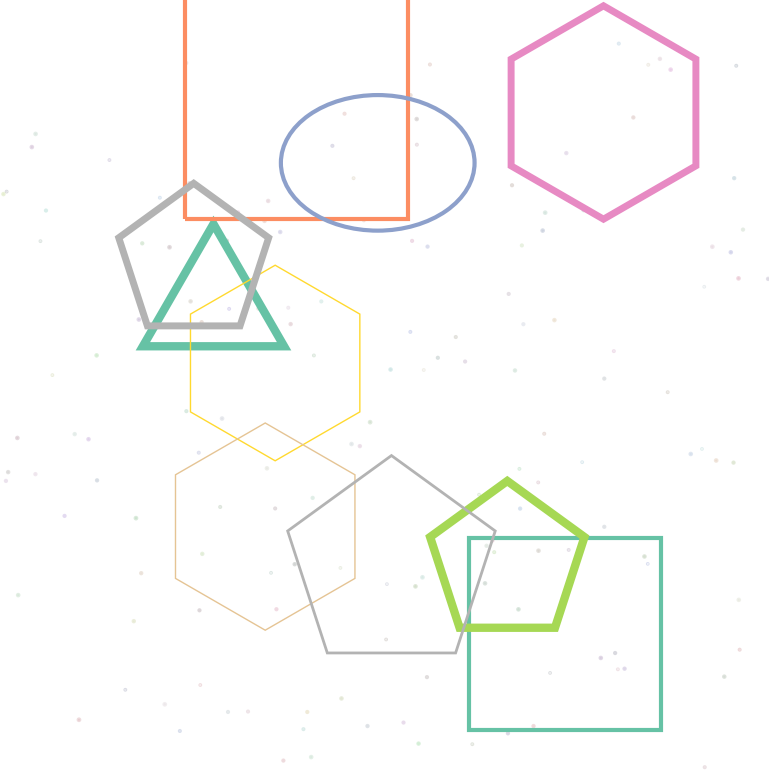[{"shape": "square", "thickness": 1.5, "radius": 0.62, "center": [0.734, 0.177]}, {"shape": "triangle", "thickness": 3, "radius": 0.53, "center": [0.277, 0.603]}, {"shape": "square", "thickness": 1.5, "radius": 0.72, "center": [0.385, 0.86]}, {"shape": "oval", "thickness": 1.5, "radius": 0.63, "center": [0.491, 0.789]}, {"shape": "hexagon", "thickness": 2.5, "radius": 0.69, "center": [0.784, 0.854]}, {"shape": "pentagon", "thickness": 3, "radius": 0.53, "center": [0.659, 0.27]}, {"shape": "hexagon", "thickness": 0.5, "radius": 0.63, "center": [0.357, 0.529]}, {"shape": "hexagon", "thickness": 0.5, "radius": 0.67, "center": [0.344, 0.316]}, {"shape": "pentagon", "thickness": 1, "radius": 0.71, "center": [0.508, 0.267]}, {"shape": "pentagon", "thickness": 2.5, "radius": 0.51, "center": [0.252, 0.66]}]